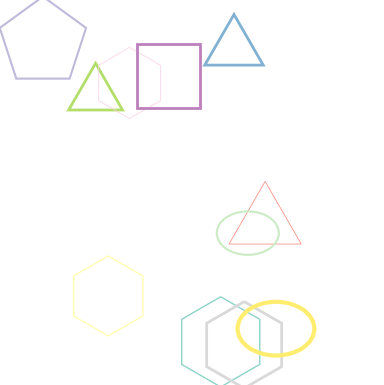[{"shape": "hexagon", "thickness": 1, "radius": 0.59, "center": [0.573, 0.112]}, {"shape": "hexagon", "thickness": 1, "radius": 0.52, "center": [0.281, 0.231]}, {"shape": "pentagon", "thickness": 1.5, "radius": 0.59, "center": [0.112, 0.891]}, {"shape": "triangle", "thickness": 0.5, "radius": 0.54, "center": [0.689, 0.42]}, {"shape": "triangle", "thickness": 2, "radius": 0.44, "center": [0.608, 0.875]}, {"shape": "triangle", "thickness": 2, "radius": 0.4, "center": [0.248, 0.755]}, {"shape": "hexagon", "thickness": 0.5, "radius": 0.46, "center": [0.336, 0.785]}, {"shape": "hexagon", "thickness": 2, "radius": 0.56, "center": [0.634, 0.104]}, {"shape": "square", "thickness": 2, "radius": 0.41, "center": [0.437, 0.803]}, {"shape": "oval", "thickness": 1.5, "radius": 0.4, "center": [0.644, 0.395]}, {"shape": "oval", "thickness": 3, "radius": 0.5, "center": [0.717, 0.146]}]